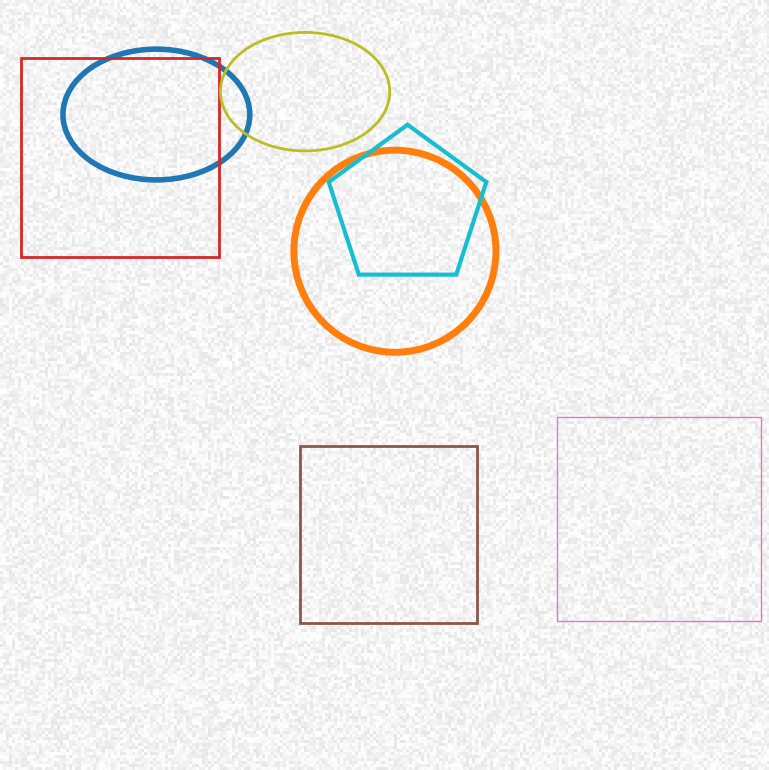[{"shape": "oval", "thickness": 2, "radius": 0.61, "center": [0.203, 0.851]}, {"shape": "circle", "thickness": 2.5, "radius": 0.66, "center": [0.513, 0.674]}, {"shape": "square", "thickness": 1, "radius": 0.65, "center": [0.156, 0.795]}, {"shape": "square", "thickness": 1, "radius": 0.57, "center": [0.505, 0.306]}, {"shape": "square", "thickness": 0.5, "radius": 0.66, "center": [0.855, 0.326]}, {"shape": "oval", "thickness": 1, "radius": 0.55, "center": [0.396, 0.881]}, {"shape": "pentagon", "thickness": 1.5, "radius": 0.54, "center": [0.529, 0.73]}]